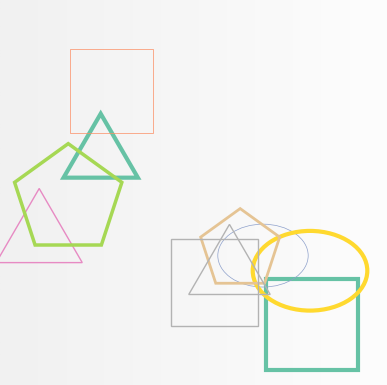[{"shape": "square", "thickness": 3, "radius": 0.59, "center": [0.805, 0.157]}, {"shape": "triangle", "thickness": 3, "radius": 0.55, "center": [0.26, 0.594]}, {"shape": "square", "thickness": 0.5, "radius": 0.54, "center": [0.288, 0.764]}, {"shape": "oval", "thickness": 0.5, "radius": 0.58, "center": [0.679, 0.336]}, {"shape": "triangle", "thickness": 1, "radius": 0.64, "center": [0.101, 0.382]}, {"shape": "pentagon", "thickness": 2.5, "radius": 0.73, "center": [0.176, 0.481]}, {"shape": "oval", "thickness": 3, "radius": 0.74, "center": [0.8, 0.297]}, {"shape": "pentagon", "thickness": 2, "radius": 0.54, "center": [0.62, 0.351]}, {"shape": "square", "thickness": 1, "radius": 0.56, "center": [0.553, 0.266]}, {"shape": "triangle", "thickness": 1, "radius": 0.61, "center": [0.592, 0.296]}]